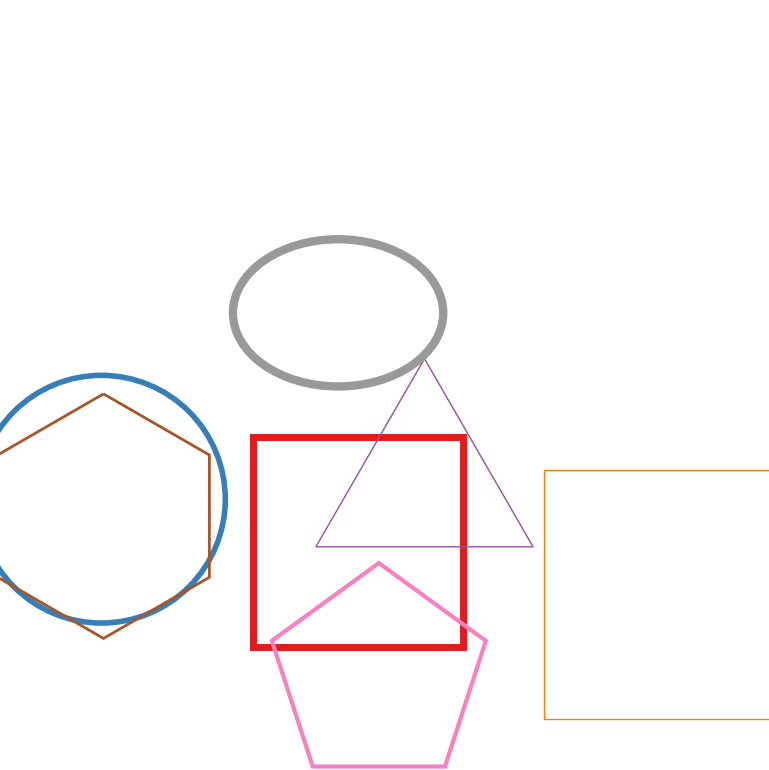[{"shape": "square", "thickness": 2.5, "radius": 0.68, "center": [0.465, 0.296]}, {"shape": "circle", "thickness": 2, "radius": 0.8, "center": [0.132, 0.352]}, {"shape": "triangle", "thickness": 0.5, "radius": 0.81, "center": [0.551, 0.371]}, {"shape": "square", "thickness": 0.5, "radius": 0.81, "center": [0.868, 0.228]}, {"shape": "hexagon", "thickness": 1, "radius": 0.79, "center": [0.134, 0.33]}, {"shape": "pentagon", "thickness": 1.5, "radius": 0.73, "center": [0.492, 0.123]}, {"shape": "oval", "thickness": 3, "radius": 0.68, "center": [0.439, 0.594]}]